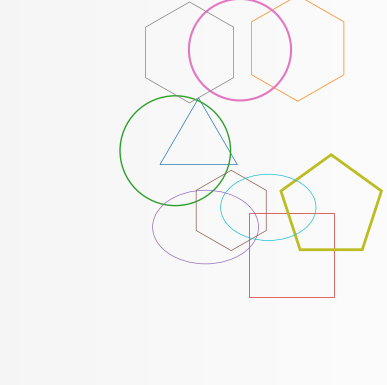[{"shape": "triangle", "thickness": 0.5, "radius": 0.58, "center": [0.513, 0.63]}, {"shape": "hexagon", "thickness": 0.5, "radius": 0.69, "center": [0.768, 0.875]}, {"shape": "circle", "thickness": 1, "radius": 0.71, "center": [0.452, 0.609]}, {"shape": "square", "thickness": 0.5, "radius": 0.55, "center": [0.753, 0.337]}, {"shape": "oval", "thickness": 0.5, "radius": 0.68, "center": [0.53, 0.41]}, {"shape": "hexagon", "thickness": 0.5, "radius": 0.52, "center": [0.597, 0.453]}, {"shape": "circle", "thickness": 1.5, "radius": 0.66, "center": [0.619, 0.871]}, {"shape": "hexagon", "thickness": 0.5, "radius": 0.66, "center": [0.489, 0.864]}, {"shape": "pentagon", "thickness": 2, "radius": 0.68, "center": [0.855, 0.462]}, {"shape": "oval", "thickness": 0.5, "radius": 0.62, "center": [0.692, 0.461]}]